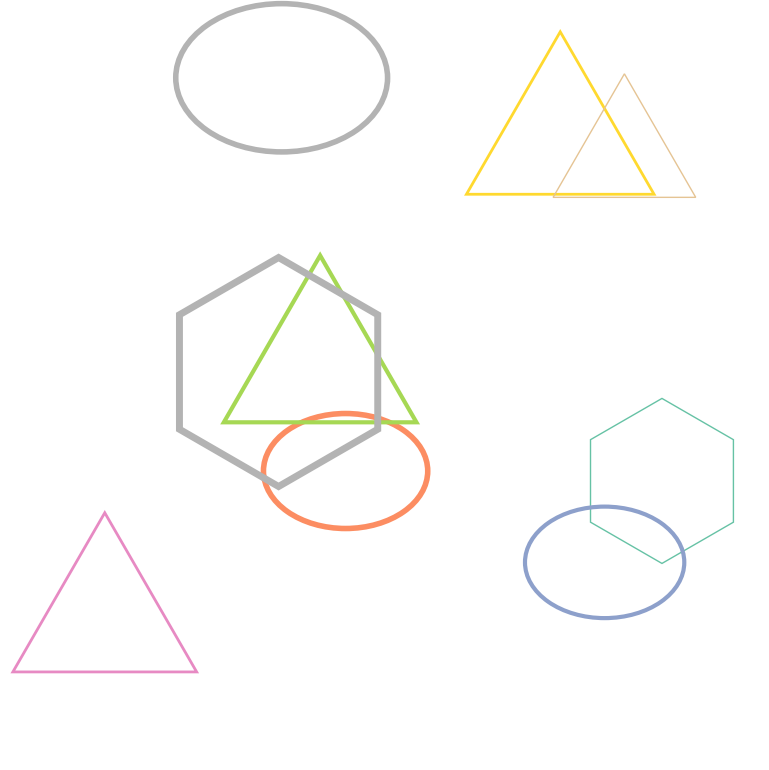[{"shape": "hexagon", "thickness": 0.5, "radius": 0.54, "center": [0.86, 0.375]}, {"shape": "oval", "thickness": 2, "radius": 0.53, "center": [0.449, 0.388]}, {"shape": "oval", "thickness": 1.5, "radius": 0.52, "center": [0.785, 0.27]}, {"shape": "triangle", "thickness": 1, "radius": 0.69, "center": [0.136, 0.196]}, {"shape": "triangle", "thickness": 1.5, "radius": 0.72, "center": [0.416, 0.524]}, {"shape": "triangle", "thickness": 1, "radius": 0.7, "center": [0.728, 0.818]}, {"shape": "triangle", "thickness": 0.5, "radius": 0.53, "center": [0.811, 0.797]}, {"shape": "oval", "thickness": 2, "radius": 0.69, "center": [0.366, 0.899]}, {"shape": "hexagon", "thickness": 2.5, "radius": 0.74, "center": [0.362, 0.517]}]